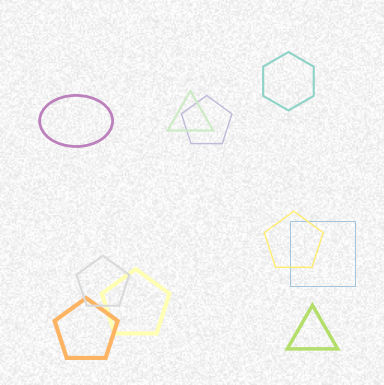[{"shape": "hexagon", "thickness": 1.5, "radius": 0.38, "center": [0.749, 0.789]}, {"shape": "pentagon", "thickness": 3, "radius": 0.46, "center": [0.352, 0.209]}, {"shape": "pentagon", "thickness": 1, "radius": 0.35, "center": [0.537, 0.683]}, {"shape": "square", "thickness": 0.5, "radius": 0.42, "center": [0.838, 0.341]}, {"shape": "pentagon", "thickness": 3, "radius": 0.43, "center": [0.224, 0.14]}, {"shape": "triangle", "thickness": 2.5, "radius": 0.38, "center": [0.812, 0.132]}, {"shape": "pentagon", "thickness": 1.5, "radius": 0.36, "center": [0.267, 0.264]}, {"shape": "oval", "thickness": 2, "radius": 0.47, "center": [0.198, 0.686]}, {"shape": "triangle", "thickness": 1.5, "radius": 0.34, "center": [0.495, 0.695]}, {"shape": "pentagon", "thickness": 1, "radius": 0.4, "center": [0.763, 0.371]}]